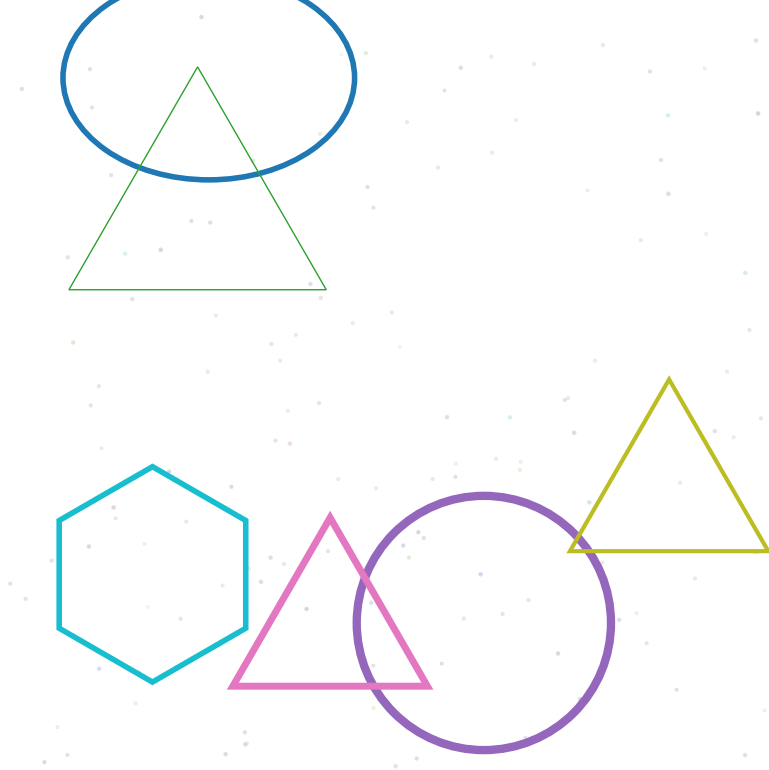[{"shape": "oval", "thickness": 2, "radius": 0.95, "center": [0.271, 0.899]}, {"shape": "triangle", "thickness": 0.5, "radius": 0.96, "center": [0.257, 0.72]}, {"shape": "circle", "thickness": 3, "radius": 0.83, "center": [0.628, 0.191]}, {"shape": "triangle", "thickness": 2.5, "radius": 0.73, "center": [0.429, 0.182]}, {"shape": "triangle", "thickness": 1.5, "radius": 0.74, "center": [0.869, 0.359]}, {"shape": "hexagon", "thickness": 2, "radius": 0.7, "center": [0.198, 0.254]}]